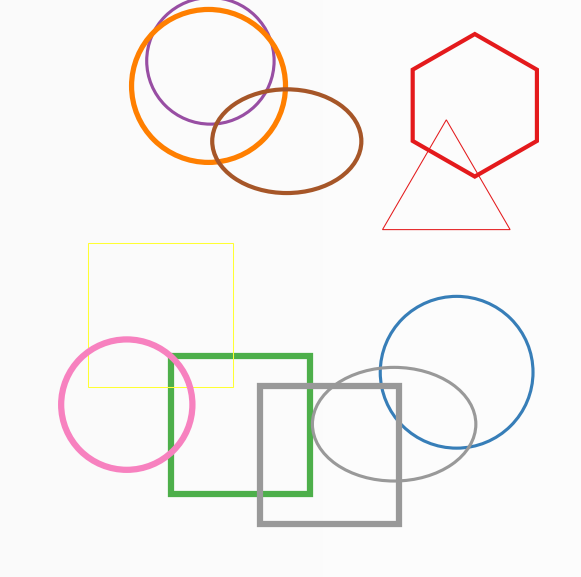[{"shape": "hexagon", "thickness": 2, "radius": 0.62, "center": [0.817, 0.817]}, {"shape": "triangle", "thickness": 0.5, "radius": 0.63, "center": [0.768, 0.665]}, {"shape": "circle", "thickness": 1.5, "radius": 0.66, "center": [0.786, 0.355]}, {"shape": "square", "thickness": 3, "radius": 0.6, "center": [0.414, 0.263]}, {"shape": "circle", "thickness": 1.5, "radius": 0.55, "center": [0.362, 0.894]}, {"shape": "circle", "thickness": 2.5, "radius": 0.66, "center": [0.359, 0.85]}, {"shape": "square", "thickness": 0.5, "radius": 0.62, "center": [0.276, 0.453]}, {"shape": "oval", "thickness": 2, "radius": 0.64, "center": [0.493, 0.755]}, {"shape": "circle", "thickness": 3, "radius": 0.56, "center": [0.218, 0.298]}, {"shape": "square", "thickness": 3, "radius": 0.6, "center": [0.567, 0.212]}, {"shape": "oval", "thickness": 1.5, "radius": 0.7, "center": [0.678, 0.265]}]